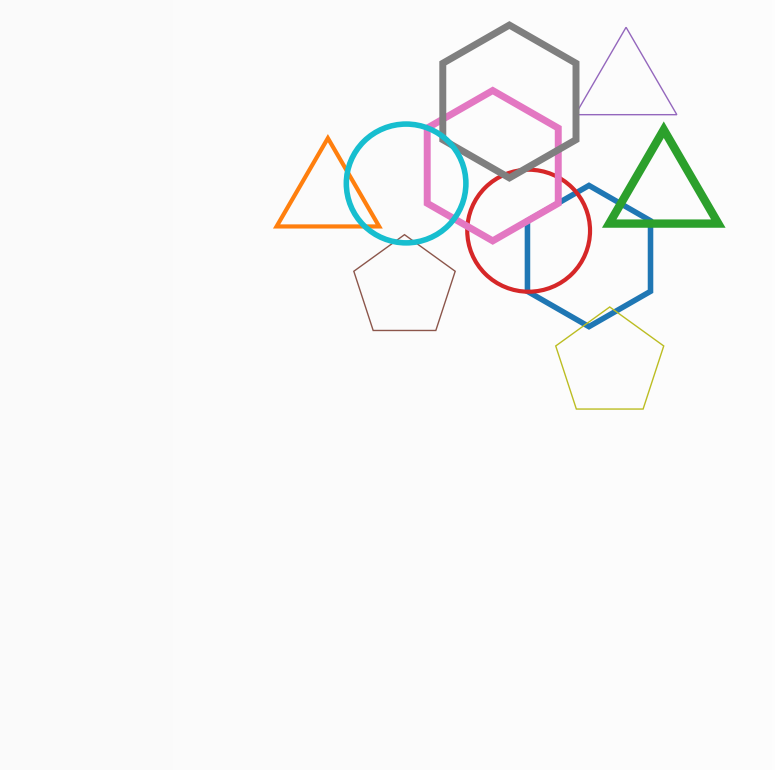[{"shape": "hexagon", "thickness": 2, "radius": 0.46, "center": [0.76, 0.667]}, {"shape": "triangle", "thickness": 1.5, "radius": 0.38, "center": [0.423, 0.744]}, {"shape": "triangle", "thickness": 3, "radius": 0.41, "center": [0.856, 0.75]}, {"shape": "circle", "thickness": 1.5, "radius": 0.4, "center": [0.682, 0.7]}, {"shape": "triangle", "thickness": 0.5, "radius": 0.38, "center": [0.808, 0.889]}, {"shape": "pentagon", "thickness": 0.5, "radius": 0.34, "center": [0.522, 0.626]}, {"shape": "hexagon", "thickness": 2.5, "radius": 0.49, "center": [0.636, 0.785]}, {"shape": "hexagon", "thickness": 2.5, "radius": 0.5, "center": [0.657, 0.868]}, {"shape": "pentagon", "thickness": 0.5, "radius": 0.37, "center": [0.787, 0.528]}, {"shape": "circle", "thickness": 2, "radius": 0.39, "center": [0.524, 0.762]}]